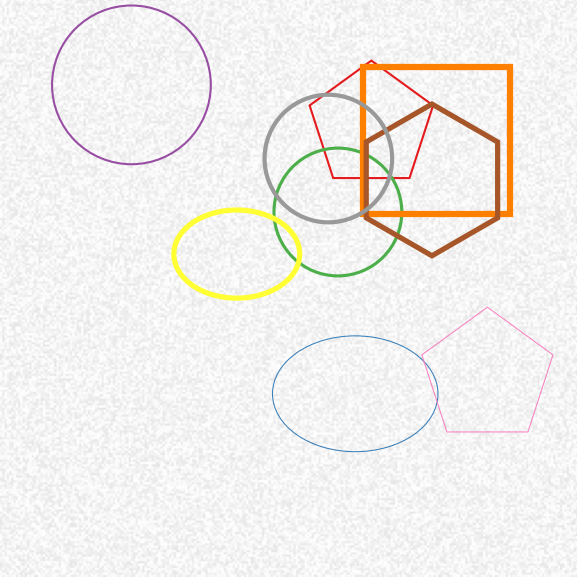[{"shape": "pentagon", "thickness": 1, "radius": 0.56, "center": [0.643, 0.782]}, {"shape": "oval", "thickness": 0.5, "radius": 0.72, "center": [0.615, 0.317]}, {"shape": "circle", "thickness": 1.5, "radius": 0.55, "center": [0.585, 0.632]}, {"shape": "circle", "thickness": 1, "radius": 0.69, "center": [0.228, 0.852]}, {"shape": "square", "thickness": 3, "radius": 0.64, "center": [0.755, 0.756]}, {"shape": "oval", "thickness": 2.5, "radius": 0.54, "center": [0.41, 0.559]}, {"shape": "hexagon", "thickness": 2.5, "radius": 0.66, "center": [0.748, 0.688]}, {"shape": "pentagon", "thickness": 0.5, "radius": 0.6, "center": [0.844, 0.348]}, {"shape": "circle", "thickness": 2, "radius": 0.55, "center": [0.569, 0.725]}]